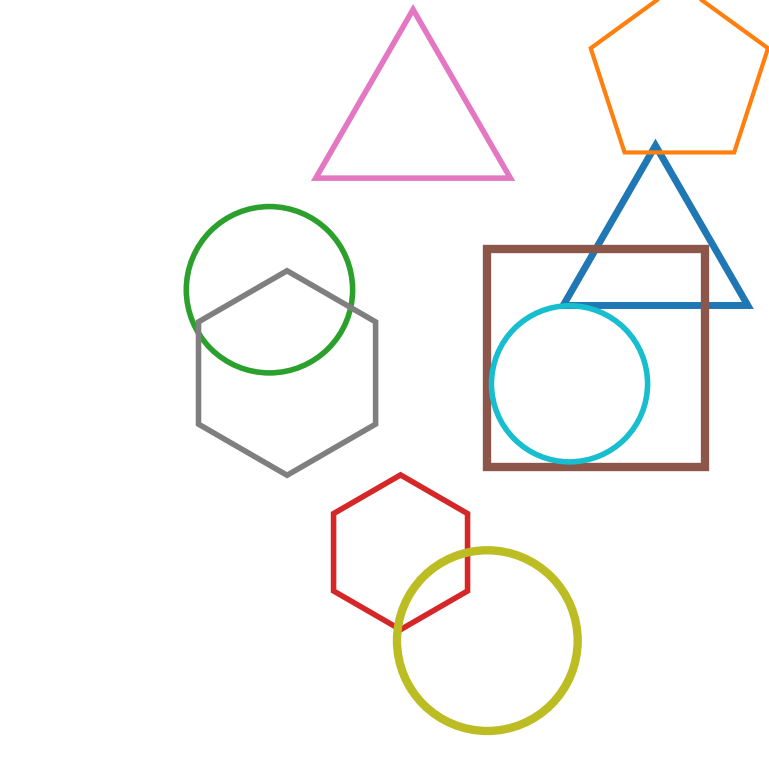[{"shape": "triangle", "thickness": 2.5, "radius": 0.69, "center": [0.851, 0.672]}, {"shape": "pentagon", "thickness": 1.5, "radius": 0.61, "center": [0.882, 0.9]}, {"shape": "circle", "thickness": 2, "radius": 0.54, "center": [0.35, 0.624]}, {"shape": "hexagon", "thickness": 2, "radius": 0.5, "center": [0.52, 0.283]}, {"shape": "square", "thickness": 3, "radius": 0.71, "center": [0.774, 0.535]}, {"shape": "triangle", "thickness": 2, "radius": 0.73, "center": [0.536, 0.842]}, {"shape": "hexagon", "thickness": 2, "radius": 0.66, "center": [0.373, 0.516]}, {"shape": "circle", "thickness": 3, "radius": 0.59, "center": [0.633, 0.168]}, {"shape": "circle", "thickness": 2, "radius": 0.51, "center": [0.74, 0.502]}]